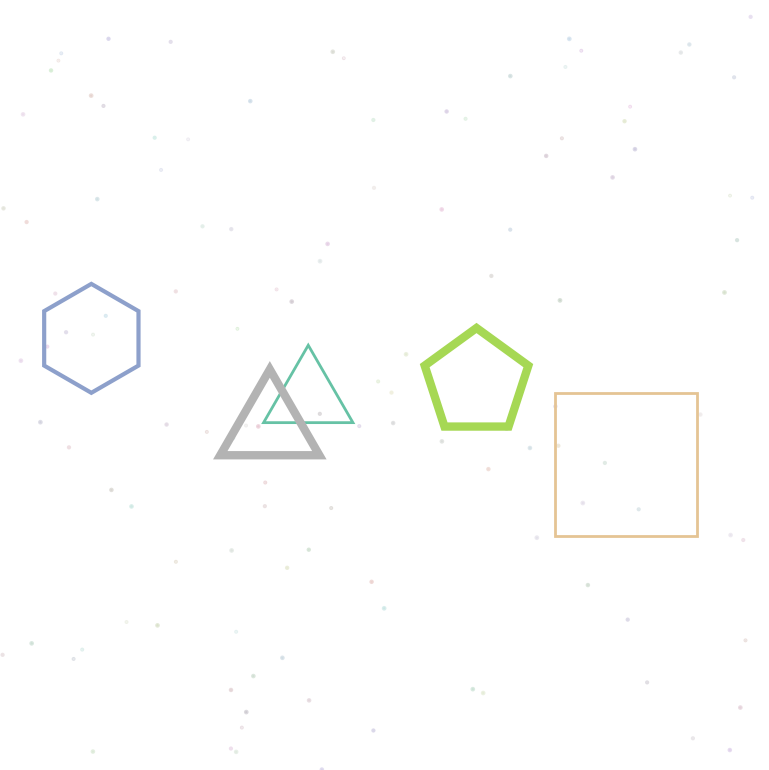[{"shape": "triangle", "thickness": 1, "radius": 0.34, "center": [0.4, 0.485]}, {"shape": "hexagon", "thickness": 1.5, "radius": 0.35, "center": [0.119, 0.561]}, {"shape": "pentagon", "thickness": 3, "radius": 0.35, "center": [0.619, 0.503]}, {"shape": "square", "thickness": 1, "radius": 0.46, "center": [0.813, 0.397]}, {"shape": "triangle", "thickness": 3, "radius": 0.37, "center": [0.35, 0.446]}]